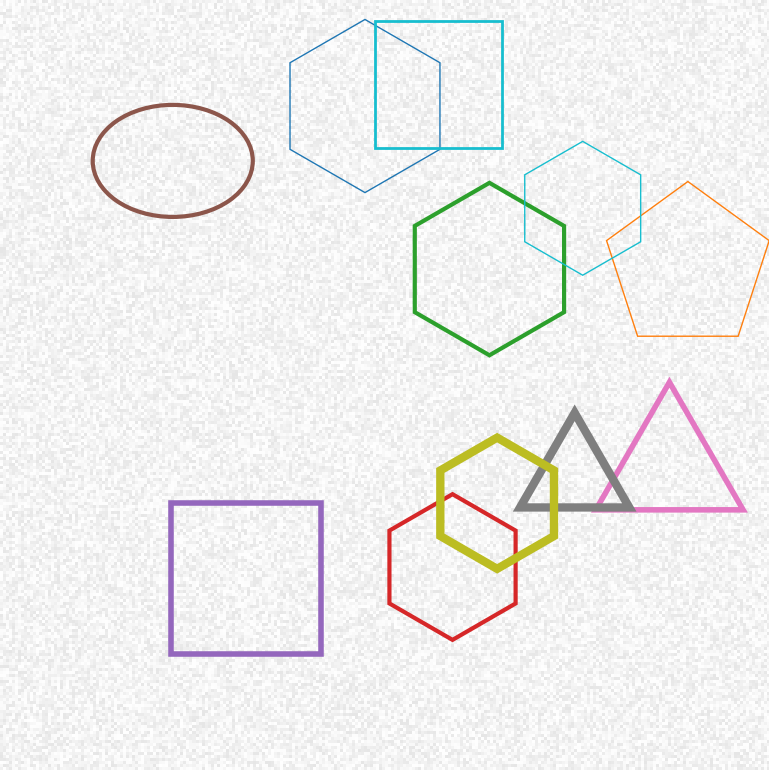[{"shape": "hexagon", "thickness": 0.5, "radius": 0.56, "center": [0.474, 0.862]}, {"shape": "pentagon", "thickness": 0.5, "radius": 0.56, "center": [0.893, 0.653]}, {"shape": "hexagon", "thickness": 1.5, "radius": 0.56, "center": [0.636, 0.651]}, {"shape": "hexagon", "thickness": 1.5, "radius": 0.47, "center": [0.588, 0.264]}, {"shape": "square", "thickness": 2, "radius": 0.49, "center": [0.32, 0.249]}, {"shape": "oval", "thickness": 1.5, "radius": 0.52, "center": [0.224, 0.791]}, {"shape": "triangle", "thickness": 2, "radius": 0.55, "center": [0.869, 0.393]}, {"shape": "triangle", "thickness": 3, "radius": 0.41, "center": [0.746, 0.382]}, {"shape": "hexagon", "thickness": 3, "radius": 0.43, "center": [0.646, 0.346]}, {"shape": "hexagon", "thickness": 0.5, "radius": 0.43, "center": [0.757, 0.729]}, {"shape": "square", "thickness": 1, "radius": 0.41, "center": [0.57, 0.89]}]